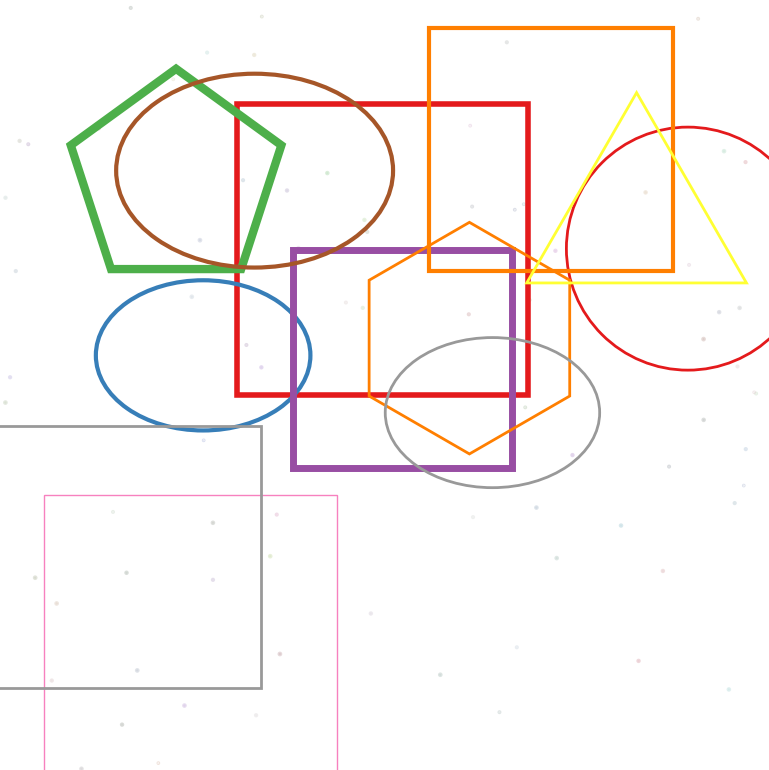[{"shape": "circle", "thickness": 1, "radius": 0.79, "center": [0.893, 0.677]}, {"shape": "square", "thickness": 2, "radius": 0.95, "center": [0.497, 0.676]}, {"shape": "oval", "thickness": 1.5, "radius": 0.7, "center": [0.264, 0.538]}, {"shape": "pentagon", "thickness": 3, "radius": 0.72, "center": [0.229, 0.767]}, {"shape": "square", "thickness": 2.5, "radius": 0.71, "center": [0.523, 0.534]}, {"shape": "hexagon", "thickness": 1, "radius": 0.75, "center": [0.61, 0.561]}, {"shape": "square", "thickness": 1.5, "radius": 0.79, "center": [0.715, 0.806]}, {"shape": "triangle", "thickness": 1, "radius": 0.82, "center": [0.827, 0.715]}, {"shape": "oval", "thickness": 1.5, "radius": 0.9, "center": [0.331, 0.778]}, {"shape": "square", "thickness": 0.5, "radius": 0.95, "center": [0.247, 0.166]}, {"shape": "oval", "thickness": 1, "radius": 0.7, "center": [0.64, 0.464]}, {"shape": "square", "thickness": 1, "radius": 0.85, "center": [0.168, 0.276]}]